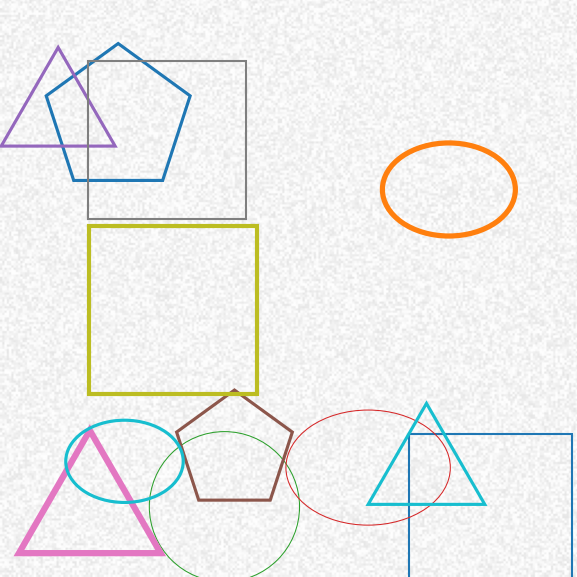[{"shape": "square", "thickness": 1, "radius": 0.7, "center": [0.849, 0.106]}, {"shape": "pentagon", "thickness": 1.5, "radius": 0.66, "center": [0.205, 0.793]}, {"shape": "oval", "thickness": 2.5, "radius": 0.58, "center": [0.777, 0.671]}, {"shape": "circle", "thickness": 0.5, "radius": 0.65, "center": [0.389, 0.122]}, {"shape": "oval", "thickness": 0.5, "radius": 0.71, "center": [0.637, 0.189]}, {"shape": "triangle", "thickness": 1.5, "radius": 0.57, "center": [0.101, 0.803]}, {"shape": "pentagon", "thickness": 1.5, "radius": 0.53, "center": [0.406, 0.218]}, {"shape": "triangle", "thickness": 3, "radius": 0.71, "center": [0.156, 0.112]}, {"shape": "square", "thickness": 1, "radius": 0.68, "center": [0.289, 0.756]}, {"shape": "square", "thickness": 2, "radius": 0.73, "center": [0.3, 0.463]}, {"shape": "oval", "thickness": 1.5, "radius": 0.51, "center": [0.216, 0.2]}, {"shape": "triangle", "thickness": 1.5, "radius": 0.58, "center": [0.738, 0.184]}]